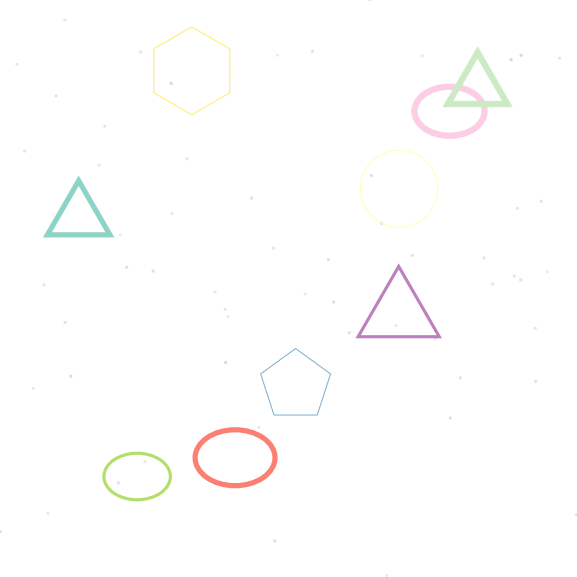[{"shape": "triangle", "thickness": 2.5, "radius": 0.31, "center": [0.136, 0.624]}, {"shape": "circle", "thickness": 0.5, "radius": 0.33, "center": [0.691, 0.672]}, {"shape": "oval", "thickness": 2.5, "radius": 0.35, "center": [0.407, 0.207]}, {"shape": "pentagon", "thickness": 0.5, "radius": 0.32, "center": [0.512, 0.332]}, {"shape": "oval", "thickness": 1.5, "radius": 0.29, "center": [0.237, 0.174]}, {"shape": "oval", "thickness": 3, "radius": 0.3, "center": [0.778, 0.807]}, {"shape": "triangle", "thickness": 1.5, "radius": 0.41, "center": [0.69, 0.457]}, {"shape": "triangle", "thickness": 3, "radius": 0.3, "center": [0.827, 0.849]}, {"shape": "hexagon", "thickness": 0.5, "radius": 0.38, "center": [0.332, 0.876]}]